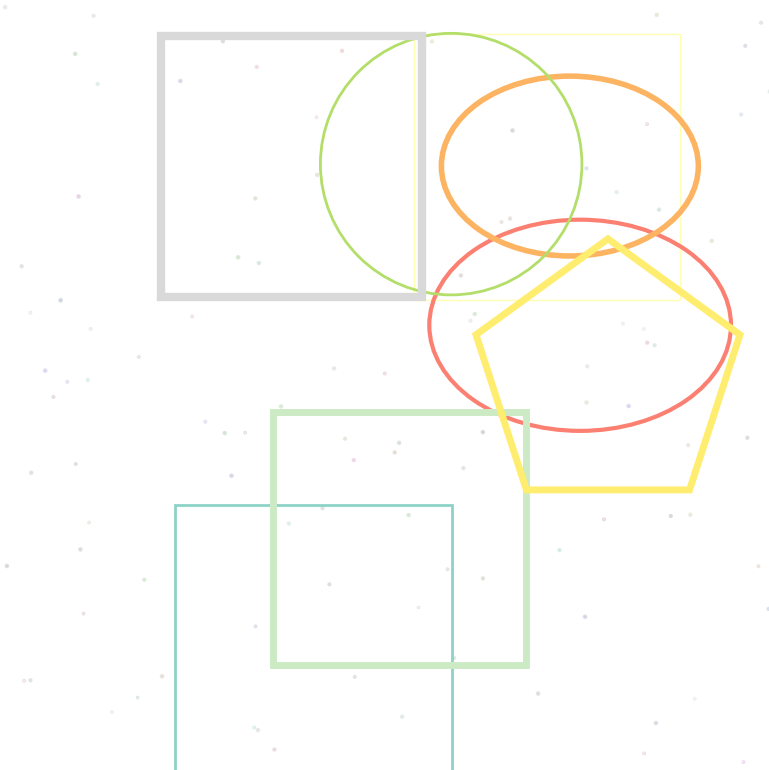[{"shape": "square", "thickness": 1, "radius": 0.9, "center": [0.407, 0.164]}, {"shape": "square", "thickness": 0.5, "radius": 0.86, "center": [0.71, 0.783]}, {"shape": "oval", "thickness": 1.5, "radius": 0.98, "center": [0.753, 0.578]}, {"shape": "oval", "thickness": 2, "radius": 0.83, "center": [0.74, 0.784]}, {"shape": "circle", "thickness": 1, "radius": 0.85, "center": [0.586, 0.787]}, {"shape": "square", "thickness": 3, "radius": 0.85, "center": [0.379, 0.784]}, {"shape": "square", "thickness": 2.5, "radius": 0.82, "center": [0.519, 0.3]}, {"shape": "pentagon", "thickness": 2.5, "radius": 0.9, "center": [0.79, 0.51]}]